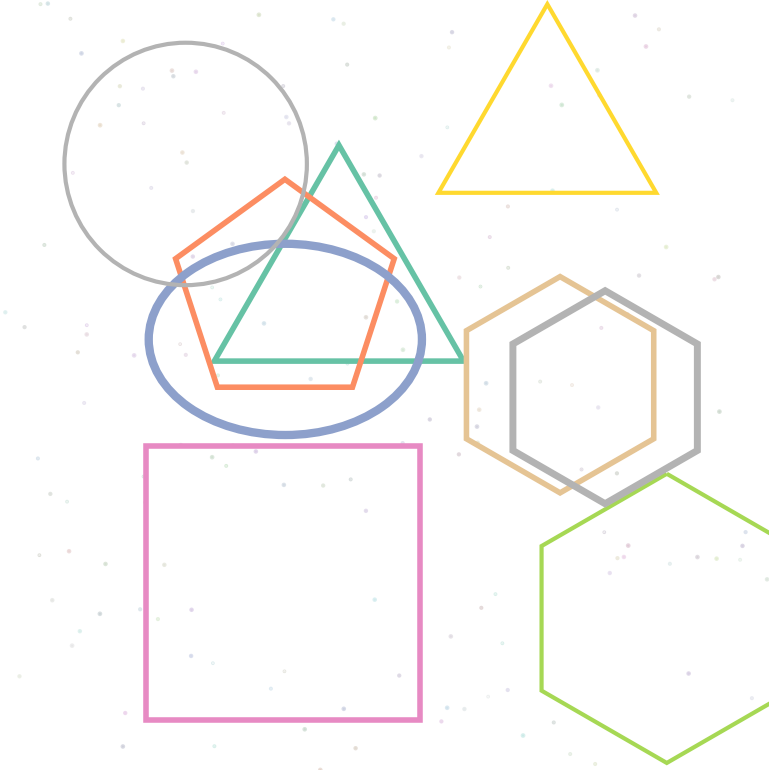[{"shape": "triangle", "thickness": 2, "radius": 0.93, "center": [0.44, 0.624]}, {"shape": "pentagon", "thickness": 2, "radius": 0.75, "center": [0.37, 0.618]}, {"shape": "oval", "thickness": 3, "radius": 0.89, "center": [0.371, 0.559]}, {"shape": "square", "thickness": 2, "radius": 0.89, "center": [0.367, 0.243]}, {"shape": "hexagon", "thickness": 1.5, "radius": 0.94, "center": [0.866, 0.197]}, {"shape": "triangle", "thickness": 1.5, "radius": 0.82, "center": [0.711, 0.831]}, {"shape": "hexagon", "thickness": 2, "radius": 0.7, "center": [0.727, 0.5]}, {"shape": "circle", "thickness": 1.5, "radius": 0.79, "center": [0.241, 0.787]}, {"shape": "hexagon", "thickness": 2.5, "radius": 0.69, "center": [0.786, 0.484]}]